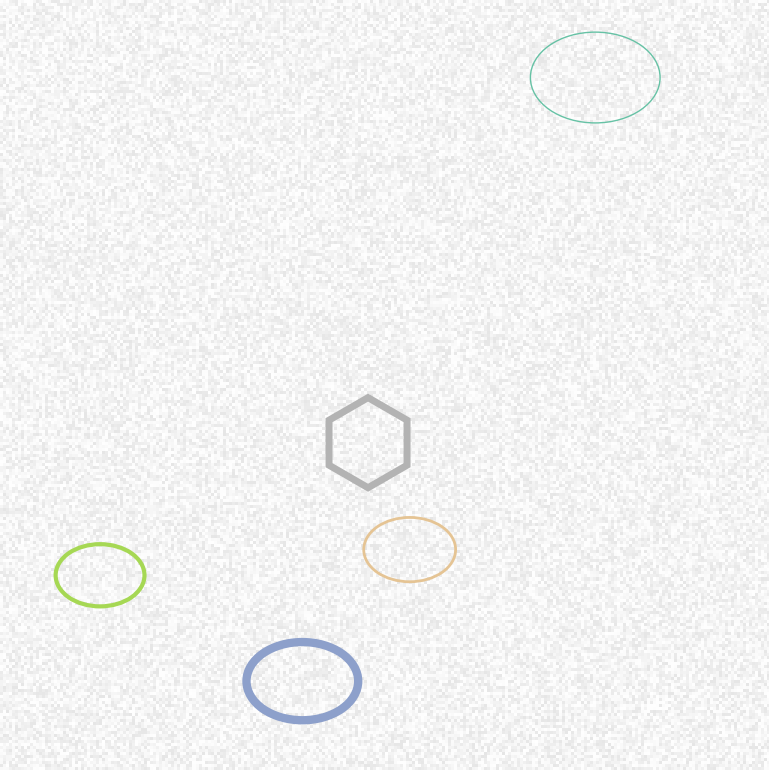[{"shape": "oval", "thickness": 0.5, "radius": 0.42, "center": [0.773, 0.899]}, {"shape": "oval", "thickness": 3, "radius": 0.36, "center": [0.393, 0.115]}, {"shape": "oval", "thickness": 1.5, "radius": 0.29, "center": [0.13, 0.253]}, {"shape": "oval", "thickness": 1, "radius": 0.3, "center": [0.532, 0.286]}, {"shape": "hexagon", "thickness": 2.5, "radius": 0.29, "center": [0.478, 0.425]}]